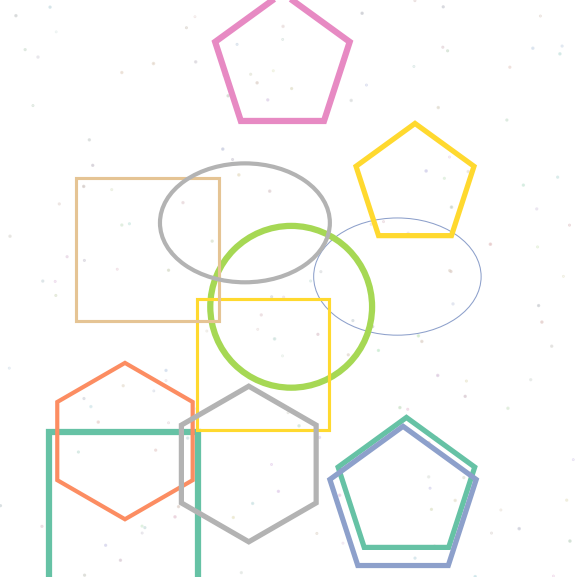[{"shape": "pentagon", "thickness": 2.5, "radius": 0.62, "center": [0.704, 0.152]}, {"shape": "square", "thickness": 3, "radius": 0.64, "center": [0.214, 0.123]}, {"shape": "hexagon", "thickness": 2, "radius": 0.68, "center": [0.216, 0.235]}, {"shape": "oval", "thickness": 0.5, "radius": 0.72, "center": [0.688, 0.52]}, {"shape": "pentagon", "thickness": 2.5, "radius": 0.67, "center": [0.698, 0.128]}, {"shape": "pentagon", "thickness": 3, "radius": 0.61, "center": [0.489, 0.889]}, {"shape": "circle", "thickness": 3, "radius": 0.7, "center": [0.504, 0.468]}, {"shape": "square", "thickness": 1.5, "radius": 0.57, "center": [0.456, 0.368]}, {"shape": "pentagon", "thickness": 2.5, "radius": 0.54, "center": [0.719, 0.678]}, {"shape": "square", "thickness": 1.5, "radius": 0.62, "center": [0.256, 0.568]}, {"shape": "oval", "thickness": 2, "radius": 0.74, "center": [0.424, 0.613]}, {"shape": "hexagon", "thickness": 2.5, "radius": 0.67, "center": [0.431, 0.196]}]